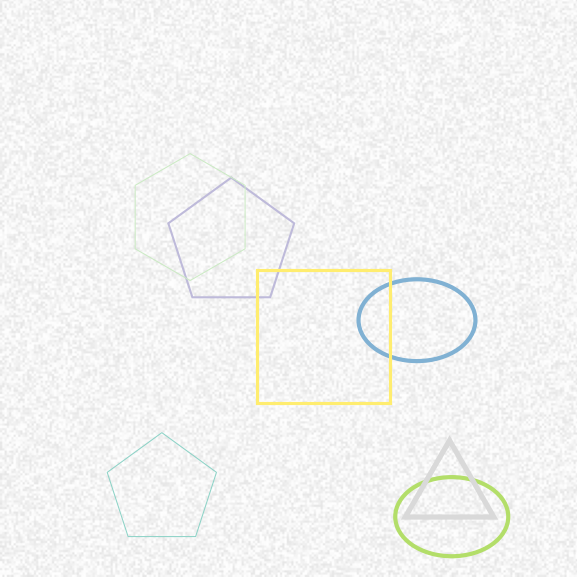[{"shape": "pentagon", "thickness": 0.5, "radius": 0.5, "center": [0.28, 0.15]}, {"shape": "pentagon", "thickness": 1, "radius": 0.57, "center": [0.4, 0.577]}, {"shape": "oval", "thickness": 2, "radius": 0.51, "center": [0.722, 0.445]}, {"shape": "oval", "thickness": 2, "radius": 0.49, "center": [0.782, 0.104]}, {"shape": "triangle", "thickness": 2.5, "radius": 0.44, "center": [0.778, 0.148]}, {"shape": "hexagon", "thickness": 0.5, "radius": 0.55, "center": [0.329, 0.623]}, {"shape": "square", "thickness": 1.5, "radius": 0.57, "center": [0.561, 0.417]}]